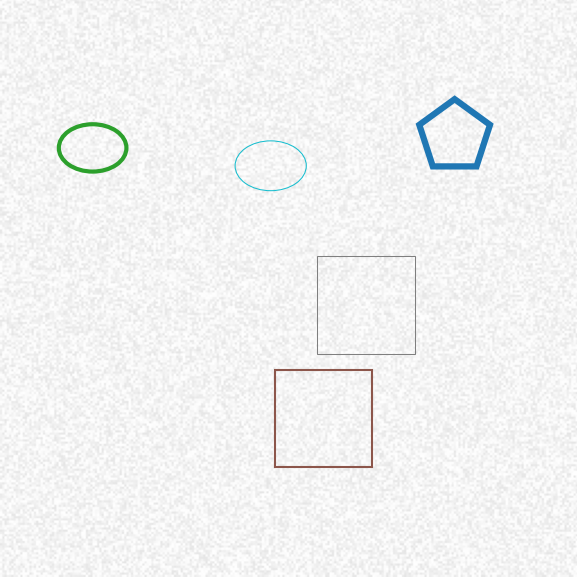[{"shape": "pentagon", "thickness": 3, "radius": 0.32, "center": [0.787, 0.763]}, {"shape": "oval", "thickness": 2, "radius": 0.29, "center": [0.16, 0.743]}, {"shape": "square", "thickness": 1, "radius": 0.42, "center": [0.56, 0.274]}, {"shape": "square", "thickness": 0.5, "radius": 0.42, "center": [0.634, 0.471]}, {"shape": "oval", "thickness": 0.5, "radius": 0.31, "center": [0.469, 0.712]}]